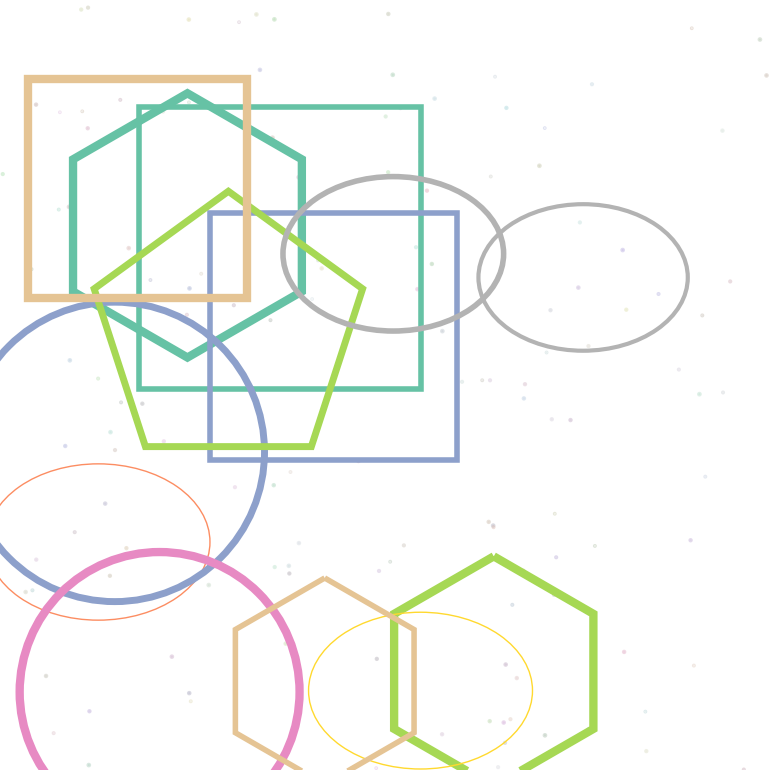[{"shape": "square", "thickness": 2, "radius": 0.92, "center": [0.363, 0.678]}, {"shape": "hexagon", "thickness": 3, "radius": 0.86, "center": [0.243, 0.707]}, {"shape": "oval", "thickness": 0.5, "radius": 0.72, "center": [0.128, 0.296]}, {"shape": "circle", "thickness": 2.5, "radius": 0.97, "center": [0.149, 0.413]}, {"shape": "square", "thickness": 2, "radius": 0.8, "center": [0.433, 0.563]}, {"shape": "circle", "thickness": 3, "radius": 0.91, "center": [0.207, 0.101]}, {"shape": "pentagon", "thickness": 2.5, "radius": 0.92, "center": [0.297, 0.568]}, {"shape": "hexagon", "thickness": 3, "radius": 0.75, "center": [0.641, 0.128]}, {"shape": "oval", "thickness": 0.5, "radius": 0.73, "center": [0.546, 0.103]}, {"shape": "hexagon", "thickness": 2, "radius": 0.67, "center": [0.422, 0.115]}, {"shape": "square", "thickness": 3, "radius": 0.71, "center": [0.178, 0.755]}, {"shape": "oval", "thickness": 2, "radius": 0.72, "center": [0.511, 0.67]}, {"shape": "oval", "thickness": 1.5, "radius": 0.68, "center": [0.757, 0.64]}]